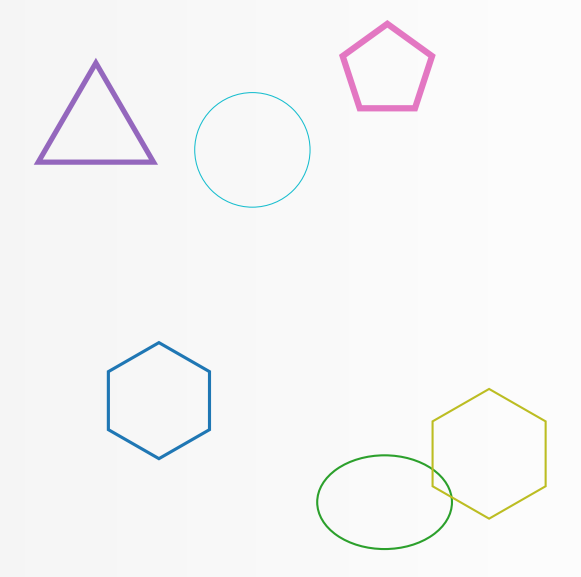[{"shape": "hexagon", "thickness": 1.5, "radius": 0.5, "center": [0.273, 0.305]}, {"shape": "oval", "thickness": 1, "radius": 0.58, "center": [0.662, 0.13]}, {"shape": "triangle", "thickness": 2.5, "radius": 0.57, "center": [0.165, 0.776]}, {"shape": "pentagon", "thickness": 3, "radius": 0.4, "center": [0.666, 0.877]}, {"shape": "hexagon", "thickness": 1, "radius": 0.56, "center": [0.841, 0.213]}, {"shape": "circle", "thickness": 0.5, "radius": 0.5, "center": [0.434, 0.74]}]